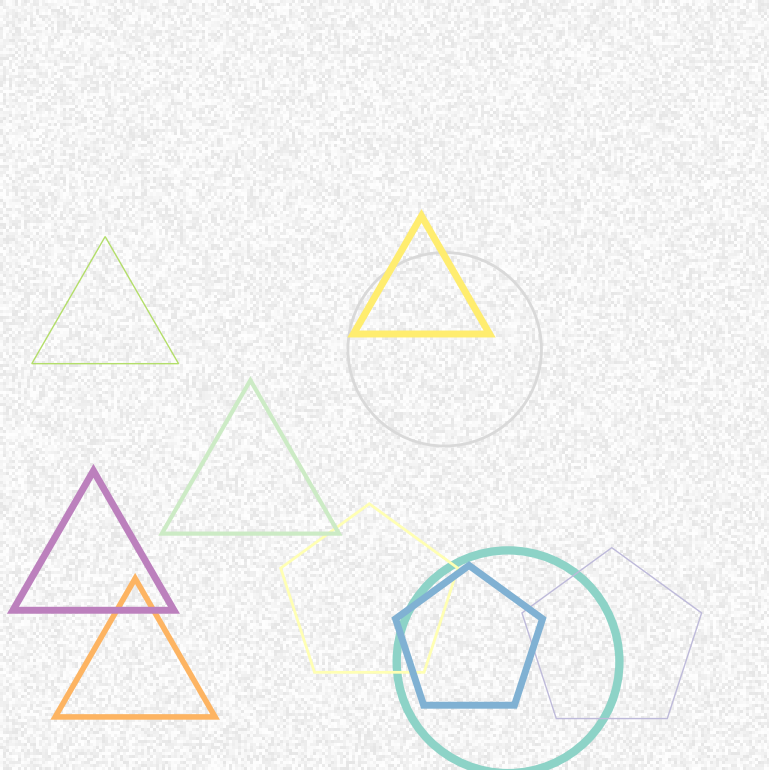[{"shape": "circle", "thickness": 3, "radius": 0.72, "center": [0.66, 0.141]}, {"shape": "pentagon", "thickness": 1, "radius": 0.6, "center": [0.48, 0.225]}, {"shape": "pentagon", "thickness": 0.5, "radius": 0.61, "center": [0.795, 0.166]}, {"shape": "pentagon", "thickness": 2.5, "radius": 0.5, "center": [0.609, 0.165]}, {"shape": "triangle", "thickness": 2, "radius": 0.6, "center": [0.176, 0.129]}, {"shape": "triangle", "thickness": 0.5, "radius": 0.55, "center": [0.137, 0.583]}, {"shape": "circle", "thickness": 1, "radius": 0.63, "center": [0.578, 0.546]}, {"shape": "triangle", "thickness": 2.5, "radius": 0.6, "center": [0.121, 0.268]}, {"shape": "triangle", "thickness": 1.5, "radius": 0.66, "center": [0.325, 0.373]}, {"shape": "triangle", "thickness": 2.5, "radius": 0.51, "center": [0.547, 0.617]}]